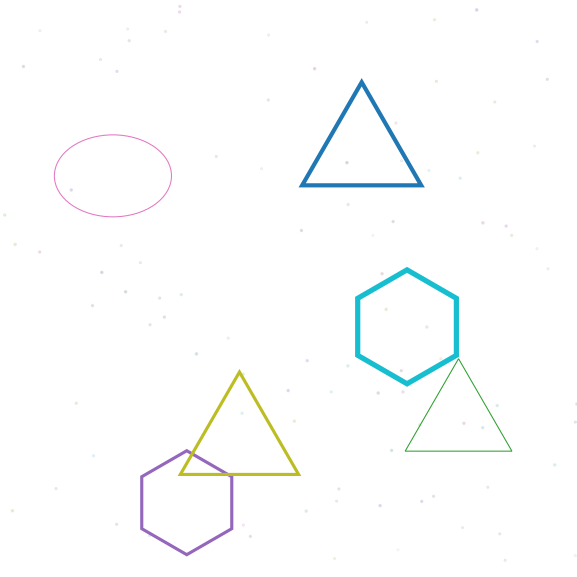[{"shape": "triangle", "thickness": 2, "radius": 0.6, "center": [0.626, 0.738]}, {"shape": "triangle", "thickness": 0.5, "radius": 0.53, "center": [0.794, 0.271]}, {"shape": "hexagon", "thickness": 1.5, "radius": 0.45, "center": [0.323, 0.129]}, {"shape": "oval", "thickness": 0.5, "radius": 0.51, "center": [0.196, 0.695]}, {"shape": "triangle", "thickness": 1.5, "radius": 0.59, "center": [0.415, 0.237]}, {"shape": "hexagon", "thickness": 2.5, "radius": 0.49, "center": [0.705, 0.433]}]